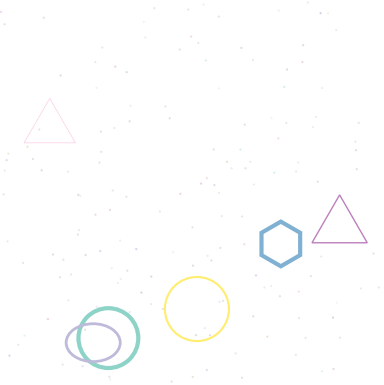[{"shape": "circle", "thickness": 3, "radius": 0.39, "center": [0.282, 0.122]}, {"shape": "oval", "thickness": 2, "radius": 0.35, "center": [0.242, 0.11]}, {"shape": "hexagon", "thickness": 3, "radius": 0.29, "center": [0.729, 0.366]}, {"shape": "triangle", "thickness": 0.5, "radius": 0.39, "center": [0.129, 0.667]}, {"shape": "triangle", "thickness": 1, "radius": 0.41, "center": [0.882, 0.411]}, {"shape": "circle", "thickness": 1.5, "radius": 0.42, "center": [0.511, 0.197]}]